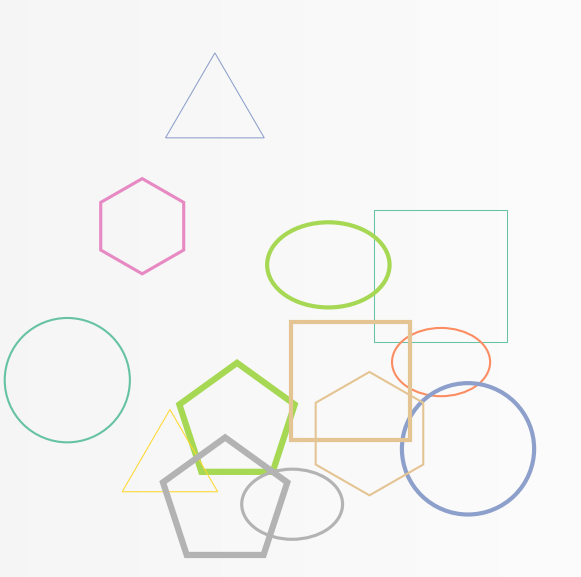[{"shape": "square", "thickness": 0.5, "radius": 0.57, "center": [0.758, 0.522]}, {"shape": "circle", "thickness": 1, "radius": 0.54, "center": [0.116, 0.341]}, {"shape": "oval", "thickness": 1, "radius": 0.42, "center": [0.759, 0.372]}, {"shape": "triangle", "thickness": 0.5, "radius": 0.49, "center": [0.37, 0.809]}, {"shape": "circle", "thickness": 2, "radius": 0.57, "center": [0.805, 0.222]}, {"shape": "hexagon", "thickness": 1.5, "radius": 0.41, "center": [0.245, 0.607]}, {"shape": "oval", "thickness": 2, "radius": 0.53, "center": [0.565, 0.54]}, {"shape": "pentagon", "thickness": 3, "radius": 0.52, "center": [0.408, 0.266]}, {"shape": "triangle", "thickness": 0.5, "radius": 0.47, "center": [0.292, 0.195]}, {"shape": "square", "thickness": 2, "radius": 0.51, "center": [0.603, 0.339]}, {"shape": "hexagon", "thickness": 1, "radius": 0.53, "center": [0.636, 0.248]}, {"shape": "pentagon", "thickness": 3, "radius": 0.56, "center": [0.387, 0.129]}, {"shape": "oval", "thickness": 1.5, "radius": 0.43, "center": [0.503, 0.126]}]